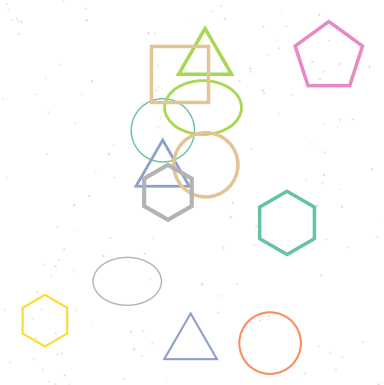[{"shape": "circle", "thickness": 1, "radius": 0.41, "center": [0.423, 0.661]}, {"shape": "hexagon", "thickness": 2.5, "radius": 0.41, "center": [0.746, 0.421]}, {"shape": "circle", "thickness": 1.5, "radius": 0.4, "center": [0.702, 0.109]}, {"shape": "triangle", "thickness": 1.5, "radius": 0.4, "center": [0.495, 0.107]}, {"shape": "triangle", "thickness": 2, "radius": 0.4, "center": [0.423, 0.556]}, {"shape": "pentagon", "thickness": 2.5, "radius": 0.46, "center": [0.854, 0.852]}, {"shape": "oval", "thickness": 2, "radius": 0.5, "center": [0.527, 0.721]}, {"shape": "triangle", "thickness": 2.5, "radius": 0.4, "center": [0.533, 0.847]}, {"shape": "hexagon", "thickness": 1.5, "radius": 0.33, "center": [0.117, 0.167]}, {"shape": "square", "thickness": 2.5, "radius": 0.36, "center": [0.466, 0.807]}, {"shape": "circle", "thickness": 2.5, "radius": 0.42, "center": [0.535, 0.572]}, {"shape": "hexagon", "thickness": 3, "radius": 0.36, "center": [0.436, 0.5]}, {"shape": "oval", "thickness": 1, "radius": 0.44, "center": [0.331, 0.269]}]